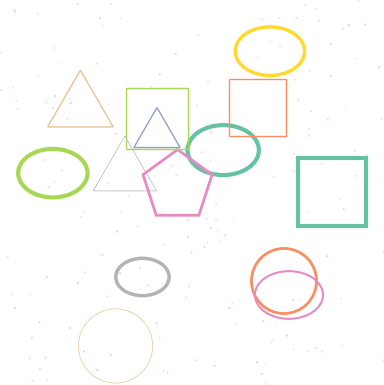[{"shape": "square", "thickness": 3, "radius": 0.44, "center": [0.862, 0.501]}, {"shape": "oval", "thickness": 3, "radius": 0.46, "center": [0.58, 0.61]}, {"shape": "circle", "thickness": 2, "radius": 0.42, "center": [0.738, 0.27]}, {"shape": "square", "thickness": 1, "radius": 0.37, "center": [0.668, 0.721]}, {"shape": "triangle", "thickness": 1, "radius": 0.35, "center": [0.408, 0.651]}, {"shape": "oval", "thickness": 1.5, "radius": 0.44, "center": [0.75, 0.234]}, {"shape": "pentagon", "thickness": 2, "radius": 0.47, "center": [0.461, 0.517]}, {"shape": "square", "thickness": 1, "radius": 0.4, "center": [0.409, 0.692]}, {"shape": "oval", "thickness": 3, "radius": 0.45, "center": [0.137, 0.55]}, {"shape": "oval", "thickness": 2.5, "radius": 0.45, "center": [0.701, 0.867]}, {"shape": "triangle", "thickness": 1, "radius": 0.49, "center": [0.209, 0.719]}, {"shape": "circle", "thickness": 0.5, "radius": 0.48, "center": [0.3, 0.101]}, {"shape": "oval", "thickness": 2.5, "radius": 0.35, "center": [0.37, 0.281]}, {"shape": "triangle", "thickness": 0.5, "radius": 0.47, "center": [0.324, 0.552]}]